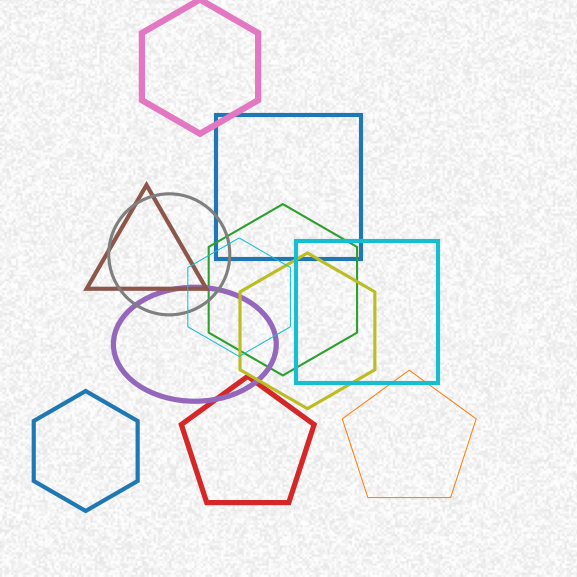[{"shape": "square", "thickness": 2, "radius": 0.62, "center": [0.5, 0.675]}, {"shape": "hexagon", "thickness": 2, "radius": 0.52, "center": [0.148, 0.218]}, {"shape": "pentagon", "thickness": 0.5, "radius": 0.61, "center": [0.709, 0.236]}, {"shape": "hexagon", "thickness": 1, "radius": 0.74, "center": [0.49, 0.497]}, {"shape": "pentagon", "thickness": 2.5, "radius": 0.6, "center": [0.429, 0.227]}, {"shape": "oval", "thickness": 2.5, "radius": 0.7, "center": [0.337, 0.403]}, {"shape": "triangle", "thickness": 2, "radius": 0.6, "center": [0.254, 0.559]}, {"shape": "hexagon", "thickness": 3, "radius": 0.58, "center": [0.346, 0.884]}, {"shape": "circle", "thickness": 1.5, "radius": 0.52, "center": [0.293, 0.559]}, {"shape": "hexagon", "thickness": 1.5, "radius": 0.67, "center": [0.532, 0.426]}, {"shape": "hexagon", "thickness": 0.5, "radius": 0.51, "center": [0.414, 0.485]}, {"shape": "square", "thickness": 2, "radius": 0.61, "center": [0.636, 0.459]}]